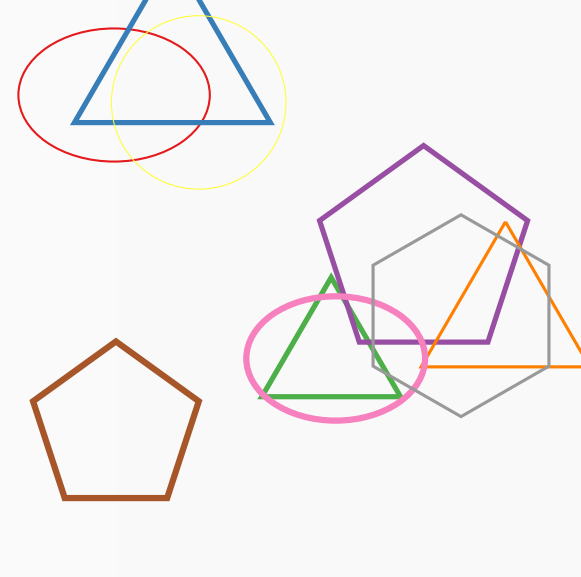[{"shape": "oval", "thickness": 1, "radius": 0.82, "center": [0.196, 0.835]}, {"shape": "triangle", "thickness": 2.5, "radius": 0.97, "center": [0.297, 0.884]}, {"shape": "triangle", "thickness": 2.5, "radius": 0.69, "center": [0.57, 0.381]}, {"shape": "pentagon", "thickness": 2.5, "radius": 0.94, "center": [0.729, 0.559]}, {"shape": "triangle", "thickness": 1.5, "radius": 0.84, "center": [0.87, 0.448]}, {"shape": "circle", "thickness": 0.5, "radius": 0.75, "center": [0.342, 0.822]}, {"shape": "pentagon", "thickness": 3, "radius": 0.75, "center": [0.199, 0.258]}, {"shape": "oval", "thickness": 3, "radius": 0.77, "center": [0.578, 0.378]}, {"shape": "hexagon", "thickness": 1.5, "radius": 0.87, "center": [0.793, 0.452]}]